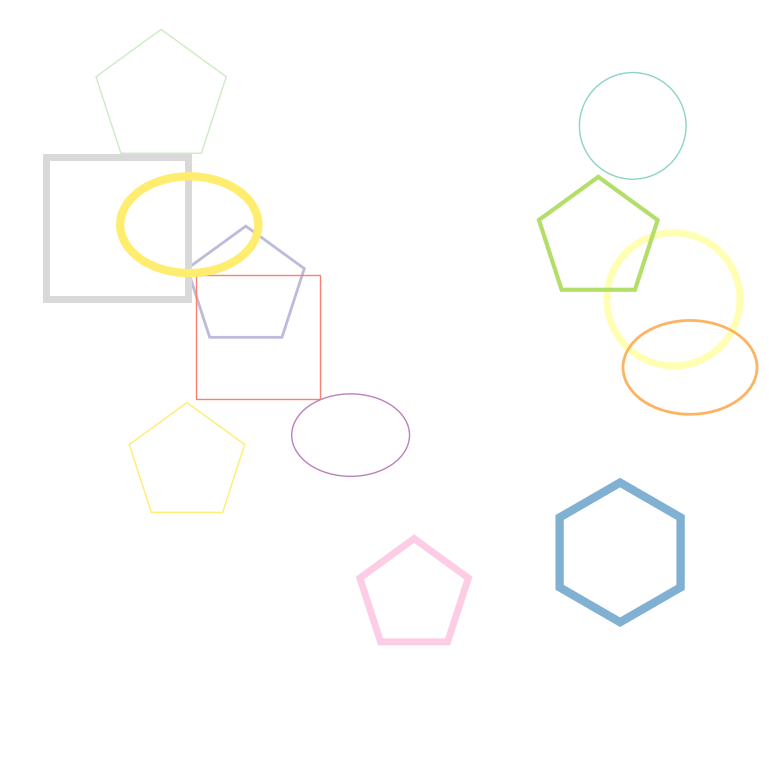[{"shape": "circle", "thickness": 0.5, "radius": 0.35, "center": [0.822, 0.837]}, {"shape": "circle", "thickness": 2.5, "radius": 0.43, "center": [0.875, 0.611]}, {"shape": "pentagon", "thickness": 1, "radius": 0.4, "center": [0.319, 0.627]}, {"shape": "square", "thickness": 0.5, "radius": 0.4, "center": [0.335, 0.563]}, {"shape": "hexagon", "thickness": 3, "radius": 0.45, "center": [0.805, 0.283]}, {"shape": "oval", "thickness": 1, "radius": 0.44, "center": [0.896, 0.523]}, {"shape": "pentagon", "thickness": 1.5, "radius": 0.41, "center": [0.777, 0.689]}, {"shape": "pentagon", "thickness": 2.5, "radius": 0.37, "center": [0.538, 0.226]}, {"shape": "square", "thickness": 2.5, "radius": 0.46, "center": [0.152, 0.704]}, {"shape": "oval", "thickness": 0.5, "radius": 0.38, "center": [0.455, 0.435]}, {"shape": "pentagon", "thickness": 0.5, "radius": 0.44, "center": [0.209, 0.873]}, {"shape": "oval", "thickness": 3, "radius": 0.45, "center": [0.246, 0.708]}, {"shape": "pentagon", "thickness": 0.5, "radius": 0.39, "center": [0.243, 0.398]}]